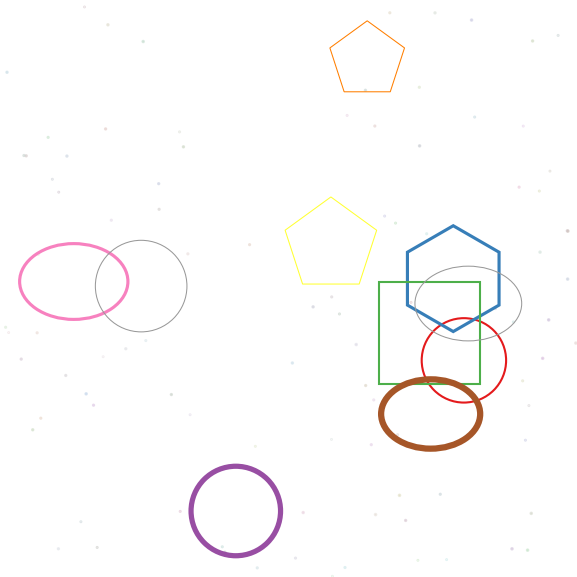[{"shape": "circle", "thickness": 1, "radius": 0.37, "center": [0.803, 0.375]}, {"shape": "hexagon", "thickness": 1.5, "radius": 0.46, "center": [0.785, 0.517]}, {"shape": "square", "thickness": 1, "radius": 0.44, "center": [0.744, 0.422]}, {"shape": "circle", "thickness": 2.5, "radius": 0.39, "center": [0.408, 0.114]}, {"shape": "pentagon", "thickness": 0.5, "radius": 0.34, "center": [0.636, 0.895]}, {"shape": "pentagon", "thickness": 0.5, "radius": 0.42, "center": [0.573, 0.575]}, {"shape": "oval", "thickness": 3, "radius": 0.43, "center": [0.746, 0.282]}, {"shape": "oval", "thickness": 1.5, "radius": 0.47, "center": [0.128, 0.512]}, {"shape": "circle", "thickness": 0.5, "radius": 0.4, "center": [0.244, 0.504]}, {"shape": "oval", "thickness": 0.5, "radius": 0.46, "center": [0.811, 0.474]}]